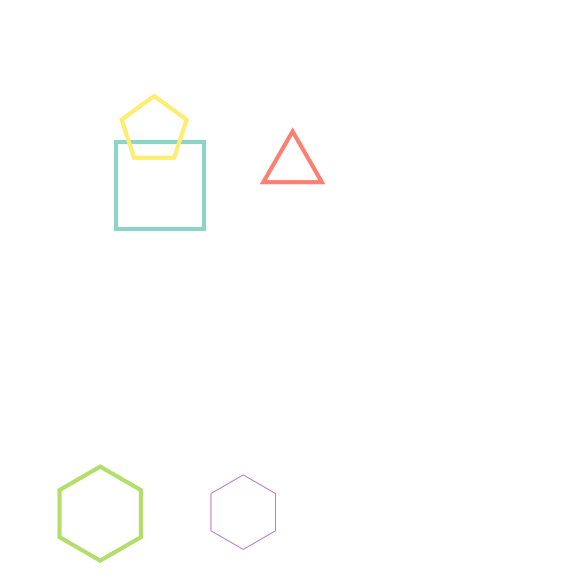[{"shape": "square", "thickness": 2, "radius": 0.38, "center": [0.278, 0.678]}, {"shape": "triangle", "thickness": 2, "radius": 0.29, "center": [0.507, 0.713]}, {"shape": "hexagon", "thickness": 2, "radius": 0.41, "center": [0.173, 0.11]}, {"shape": "hexagon", "thickness": 0.5, "radius": 0.32, "center": [0.421, 0.112]}, {"shape": "pentagon", "thickness": 2, "radius": 0.3, "center": [0.267, 0.774]}]